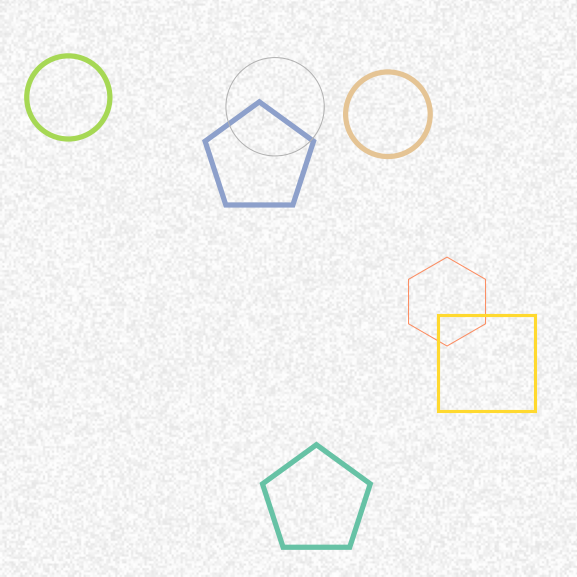[{"shape": "pentagon", "thickness": 2.5, "radius": 0.49, "center": [0.548, 0.131]}, {"shape": "hexagon", "thickness": 0.5, "radius": 0.38, "center": [0.774, 0.477]}, {"shape": "pentagon", "thickness": 2.5, "radius": 0.49, "center": [0.449, 0.724]}, {"shape": "circle", "thickness": 2.5, "radius": 0.36, "center": [0.118, 0.83]}, {"shape": "square", "thickness": 1.5, "radius": 0.42, "center": [0.843, 0.37]}, {"shape": "circle", "thickness": 2.5, "radius": 0.37, "center": [0.672, 0.801]}, {"shape": "circle", "thickness": 0.5, "radius": 0.43, "center": [0.476, 0.814]}]